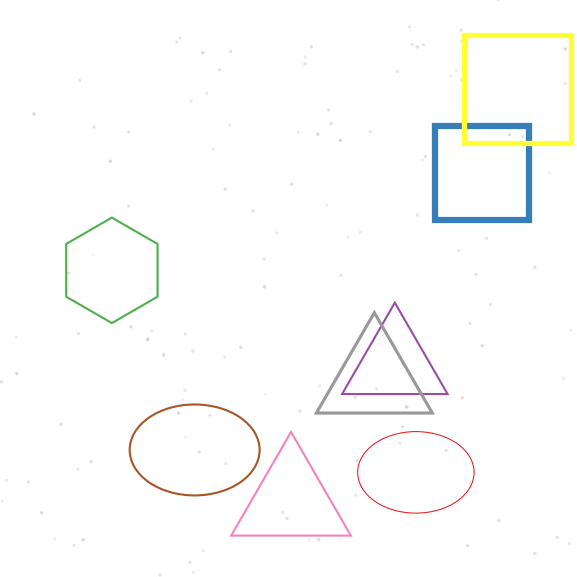[{"shape": "oval", "thickness": 0.5, "radius": 0.5, "center": [0.72, 0.181]}, {"shape": "square", "thickness": 3, "radius": 0.41, "center": [0.835, 0.7]}, {"shape": "hexagon", "thickness": 1, "radius": 0.46, "center": [0.194, 0.531]}, {"shape": "triangle", "thickness": 1, "radius": 0.53, "center": [0.684, 0.37]}, {"shape": "square", "thickness": 2.5, "radius": 0.47, "center": [0.896, 0.845]}, {"shape": "oval", "thickness": 1, "radius": 0.56, "center": [0.337, 0.22]}, {"shape": "triangle", "thickness": 1, "radius": 0.6, "center": [0.504, 0.132]}, {"shape": "triangle", "thickness": 1.5, "radius": 0.58, "center": [0.648, 0.342]}]